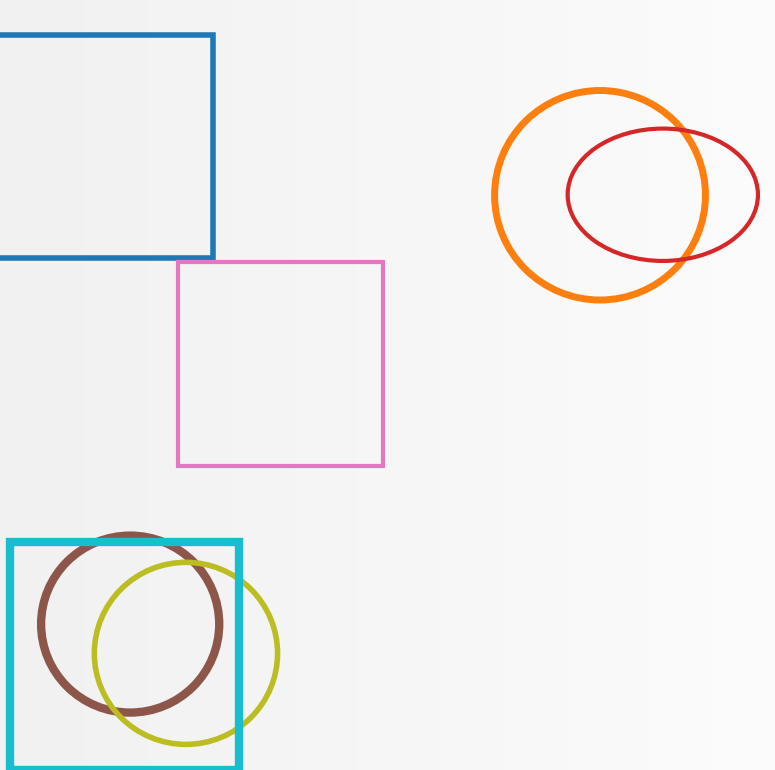[{"shape": "square", "thickness": 2, "radius": 0.72, "center": [0.13, 0.81]}, {"shape": "circle", "thickness": 2.5, "radius": 0.68, "center": [0.774, 0.746]}, {"shape": "oval", "thickness": 1.5, "radius": 0.61, "center": [0.855, 0.747]}, {"shape": "circle", "thickness": 3, "radius": 0.57, "center": [0.168, 0.189]}, {"shape": "square", "thickness": 1.5, "radius": 0.66, "center": [0.362, 0.527]}, {"shape": "circle", "thickness": 2, "radius": 0.59, "center": [0.24, 0.151]}, {"shape": "square", "thickness": 3, "radius": 0.74, "center": [0.16, 0.148]}]